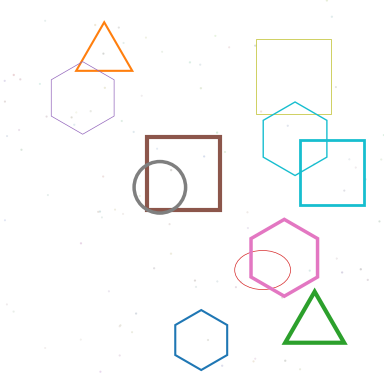[{"shape": "hexagon", "thickness": 1.5, "radius": 0.39, "center": [0.523, 0.117]}, {"shape": "triangle", "thickness": 1.5, "radius": 0.42, "center": [0.271, 0.858]}, {"shape": "triangle", "thickness": 3, "radius": 0.44, "center": [0.817, 0.154]}, {"shape": "oval", "thickness": 0.5, "radius": 0.36, "center": [0.682, 0.299]}, {"shape": "hexagon", "thickness": 0.5, "radius": 0.47, "center": [0.215, 0.746]}, {"shape": "square", "thickness": 3, "radius": 0.47, "center": [0.476, 0.55]}, {"shape": "hexagon", "thickness": 2.5, "radius": 0.5, "center": [0.738, 0.33]}, {"shape": "circle", "thickness": 2.5, "radius": 0.33, "center": [0.415, 0.513]}, {"shape": "square", "thickness": 0.5, "radius": 0.49, "center": [0.762, 0.802]}, {"shape": "hexagon", "thickness": 1, "radius": 0.48, "center": [0.766, 0.64]}, {"shape": "square", "thickness": 2, "radius": 0.42, "center": [0.862, 0.551]}]